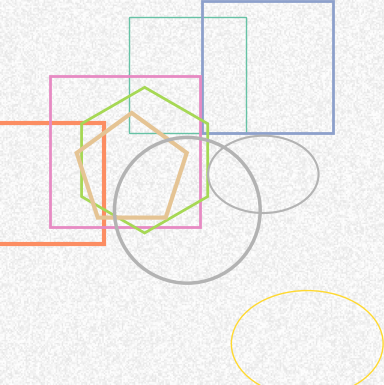[{"shape": "square", "thickness": 1, "radius": 0.75, "center": [0.487, 0.806]}, {"shape": "square", "thickness": 3, "radius": 0.79, "center": [0.113, 0.524]}, {"shape": "square", "thickness": 2, "radius": 0.86, "center": [0.695, 0.825]}, {"shape": "square", "thickness": 2, "radius": 0.98, "center": [0.325, 0.608]}, {"shape": "hexagon", "thickness": 2, "radius": 0.95, "center": [0.376, 0.584]}, {"shape": "oval", "thickness": 1, "radius": 0.99, "center": [0.798, 0.107]}, {"shape": "pentagon", "thickness": 3, "radius": 0.75, "center": [0.342, 0.556]}, {"shape": "oval", "thickness": 1.5, "radius": 0.72, "center": [0.684, 0.547]}, {"shape": "circle", "thickness": 2.5, "radius": 0.95, "center": [0.487, 0.454]}]